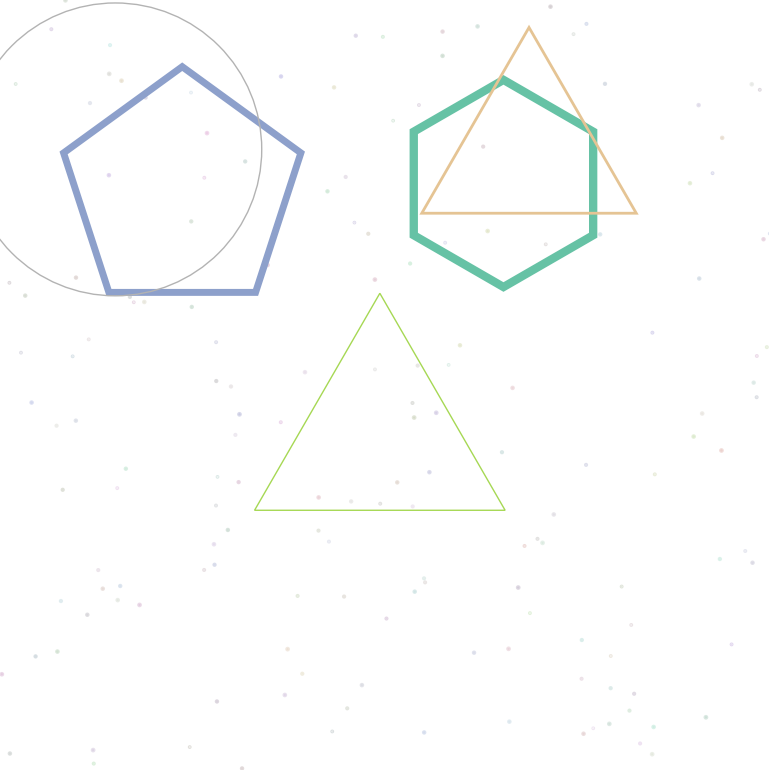[{"shape": "hexagon", "thickness": 3, "radius": 0.67, "center": [0.654, 0.762]}, {"shape": "pentagon", "thickness": 2.5, "radius": 0.81, "center": [0.237, 0.751]}, {"shape": "triangle", "thickness": 0.5, "radius": 0.94, "center": [0.493, 0.431]}, {"shape": "triangle", "thickness": 1, "radius": 0.8, "center": [0.687, 0.803]}, {"shape": "circle", "thickness": 0.5, "radius": 0.95, "center": [0.15, 0.806]}]